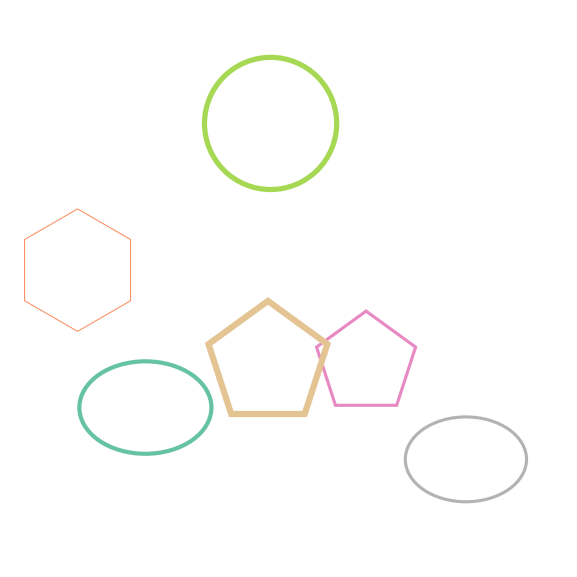[{"shape": "oval", "thickness": 2, "radius": 0.57, "center": [0.252, 0.293]}, {"shape": "hexagon", "thickness": 0.5, "radius": 0.53, "center": [0.134, 0.531]}, {"shape": "pentagon", "thickness": 1.5, "radius": 0.45, "center": [0.634, 0.37]}, {"shape": "circle", "thickness": 2.5, "radius": 0.57, "center": [0.469, 0.785]}, {"shape": "pentagon", "thickness": 3, "radius": 0.54, "center": [0.464, 0.37]}, {"shape": "oval", "thickness": 1.5, "radius": 0.52, "center": [0.807, 0.204]}]